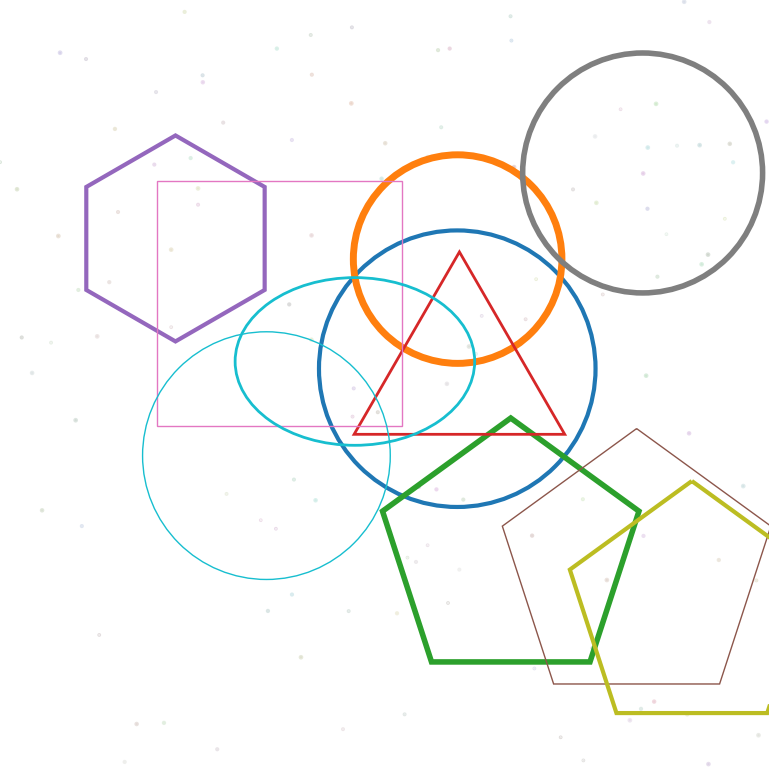[{"shape": "circle", "thickness": 1.5, "radius": 0.9, "center": [0.594, 0.521]}, {"shape": "circle", "thickness": 2.5, "radius": 0.68, "center": [0.594, 0.664]}, {"shape": "pentagon", "thickness": 2, "radius": 0.88, "center": [0.663, 0.282]}, {"shape": "triangle", "thickness": 1, "radius": 0.79, "center": [0.597, 0.515]}, {"shape": "hexagon", "thickness": 1.5, "radius": 0.67, "center": [0.228, 0.69]}, {"shape": "pentagon", "thickness": 0.5, "radius": 0.92, "center": [0.827, 0.26]}, {"shape": "square", "thickness": 0.5, "radius": 0.8, "center": [0.363, 0.606]}, {"shape": "circle", "thickness": 2, "radius": 0.78, "center": [0.835, 0.775]}, {"shape": "pentagon", "thickness": 1.5, "radius": 0.83, "center": [0.899, 0.209]}, {"shape": "circle", "thickness": 0.5, "radius": 0.8, "center": [0.346, 0.408]}, {"shape": "oval", "thickness": 1, "radius": 0.78, "center": [0.461, 0.531]}]